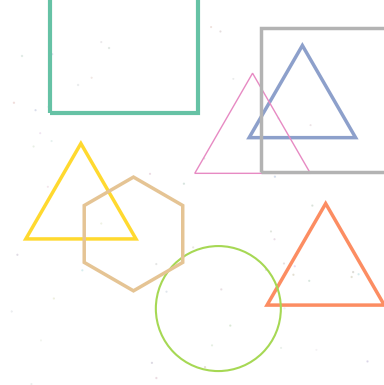[{"shape": "square", "thickness": 3, "radius": 0.96, "center": [0.322, 0.898]}, {"shape": "triangle", "thickness": 2.5, "radius": 0.88, "center": [0.846, 0.295]}, {"shape": "triangle", "thickness": 2.5, "radius": 0.8, "center": [0.785, 0.722]}, {"shape": "triangle", "thickness": 1, "radius": 0.87, "center": [0.656, 0.636]}, {"shape": "circle", "thickness": 1.5, "radius": 0.81, "center": [0.567, 0.199]}, {"shape": "triangle", "thickness": 2.5, "radius": 0.83, "center": [0.21, 0.462]}, {"shape": "hexagon", "thickness": 2.5, "radius": 0.74, "center": [0.347, 0.392]}, {"shape": "square", "thickness": 2.5, "radius": 0.94, "center": [0.865, 0.741]}]